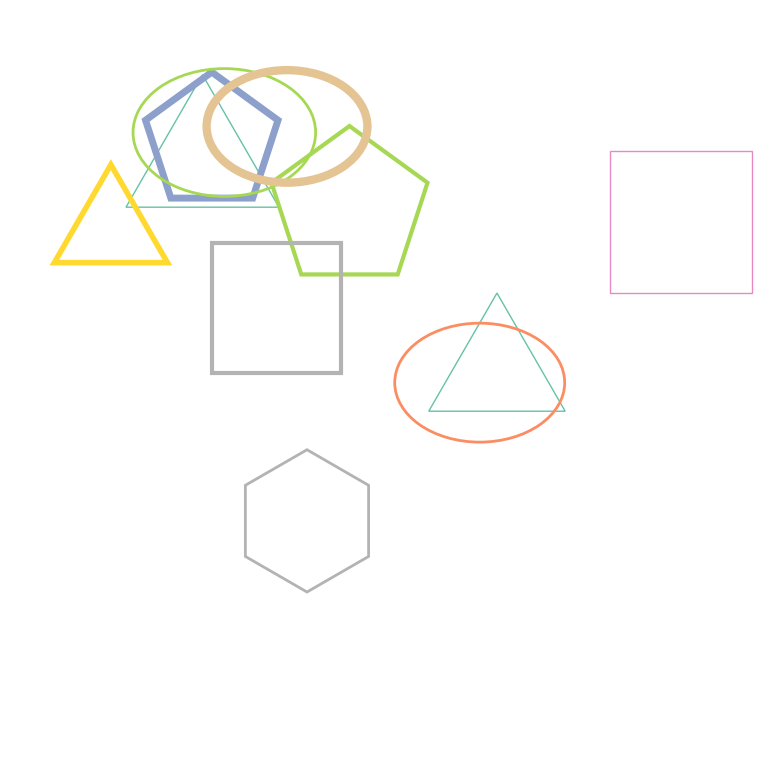[{"shape": "triangle", "thickness": 0.5, "radius": 0.51, "center": [0.645, 0.517]}, {"shape": "triangle", "thickness": 0.5, "radius": 0.57, "center": [0.263, 0.788]}, {"shape": "oval", "thickness": 1, "radius": 0.55, "center": [0.623, 0.503]}, {"shape": "pentagon", "thickness": 2.5, "radius": 0.45, "center": [0.275, 0.816]}, {"shape": "square", "thickness": 0.5, "radius": 0.46, "center": [0.884, 0.712]}, {"shape": "oval", "thickness": 1, "radius": 0.59, "center": [0.291, 0.828]}, {"shape": "pentagon", "thickness": 1.5, "radius": 0.53, "center": [0.454, 0.73]}, {"shape": "triangle", "thickness": 2, "radius": 0.42, "center": [0.144, 0.701]}, {"shape": "oval", "thickness": 3, "radius": 0.52, "center": [0.373, 0.836]}, {"shape": "hexagon", "thickness": 1, "radius": 0.46, "center": [0.399, 0.324]}, {"shape": "square", "thickness": 1.5, "radius": 0.42, "center": [0.359, 0.6]}]